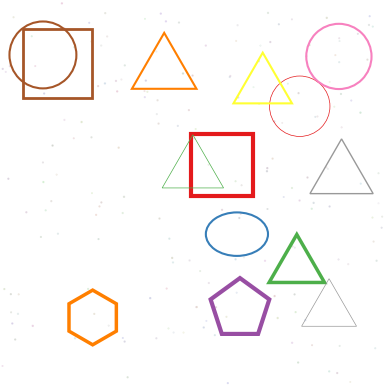[{"shape": "square", "thickness": 3, "radius": 0.4, "center": [0.576, 0.572]}, {"shape": "circle", "thickness": 0.5, "radius": 0.39, "center": [0.779, 0.724]}, {"shape": "oval", "thickness": 1.5, "radius": 0.4, "center": [0.615, 0.392]}, {"shape": "triangle", "thickness": 0.5, "radius": 0.46, "center": [0.501, 0.558]}, {"shape": "triangle", "thickness": 2.5, "radius": 0.42, "center": [0.771, 0.308]}, {"shape": "pentagon", "thickness": 3, "radius": 0.4, "center": [0.623, 0.198]}, {"shape": "triangle", "thickness": 1.5, "radius": 0.48, "center": [0.426, 0.818]}, {"shape": "hexagon", "thickness": 2.5, "radius": 0.36, "center": [0.241, 0.175]}, {"shape": "triangle", "thickness": 1.5, "radius": 0.44, "center": [0.682, 0.775]}, {"shape": "square", "thickness": 2, "radius": 0.45, "center": [0.149, 0.835]}, {"shape": "circle", "thickness": 1.5, "radius": 0.43, "center": [0.111, 0.857]}, {"shape": "circle", "thickness": 1.5, "radius": 0.42, "center": [0.88, 0.853]}, {"shape": "triangle", "thickness": 0.5, "radius": 0.41, "center": [0.855, 0.194]}, {"shape": "triangle", "thickness": 1, "radius": 0.47, "center": [0.887, 0.544]}]